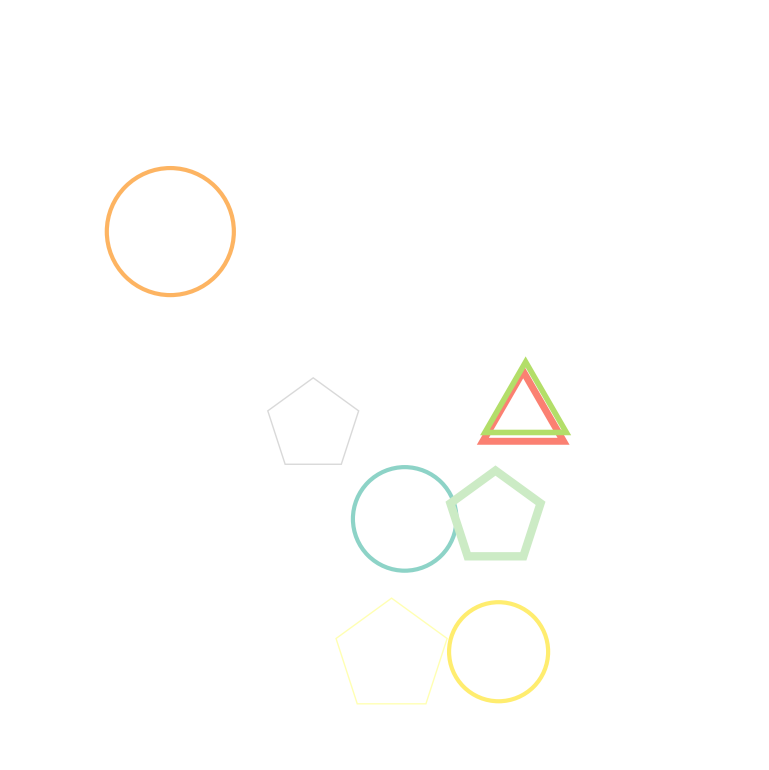[{"shape": "circle", "thickness": 1.5, "radius": 0.34, "center": [0.526, 0.326]}, {"shape": "pentagon", "thickness": 0.5, "radius": 0.38, "center": [0.509, 0.147]}, {"shape": "triangle", "thickness": 2.5, "radius": 0.3, "center": [0.679, 0.457]}, {"shape": "circle", "thickness": 1.5, "radius": 0.41, "center": [0.221, 0.699]}, {"shape": "triangle", "thickness": 2, "radius": 0.31, "center": [0.683, 0.469]}, {"shape": "pentagon", "thickness": 0.5, "radius": 0.31, "center": [0.407, 0.447]}, {"shape": "pentagon", "thickness": 3, "radius": 0.31, "center": [0.643, 0.327]}, {"shape": "circle", "thickness": 1.5, "radius": 0.32, "center": [0.648, 0.154]}]